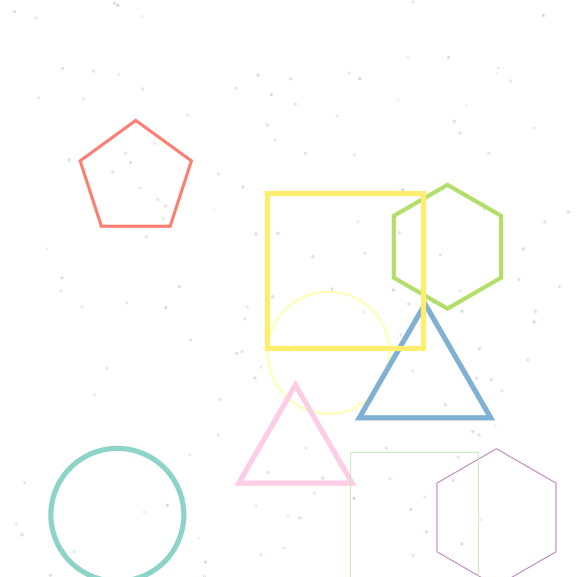[{"shape": "circle", "thickness": 2.5, "radius": 0.58, "center": [0.203, 0.108]}, {"shape": "circle", "thickness": 1, "radius": 0.53, "center": [0.569, 0.388]}, {"shape": "pentagon", "thickness": 1.5, "radius": 0.51, "center": [0.235, 0.689]}, {"shape": "triangle", "thickness": 2.5, "radius": 0.66, "center": [0.736, 0.341]}, {"shape": "hexagon", "thickness": 2, "radius": 0.54, "center": [0.775, 0.572]}, {"shape": "triangle", "thickness": 2.5, "radius": 0.57, "center": [0.512, 0.219]}, {"shape": "hexagon", "thickness": 0.5, "radius": 0.59, "center": [0.86, 0.103]}, {"shape": "square", "thickness": 0.5, "radius": 0.55, "center": [0.716, 0.106]}, {"shape": "square", "thickness": 2.5, "radius": 0.67, "center": [0.598, 0.531]}]